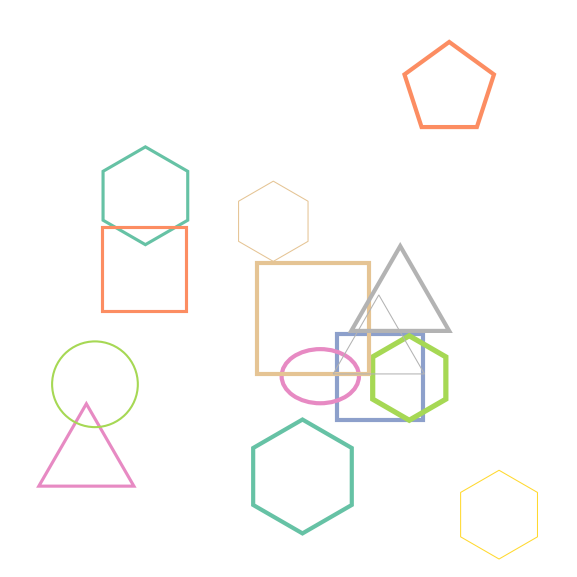[{"shape": "hexagon", "thickness": 1.5, "radius": 0.42, "center": [0.252, 0.66]}, {"shape": "hexagon", "thickness": 2, "radius": 0.49, "center": [0.524, 0.174]}, {"shape": "square", "thickness": 1.5, "radius": 0.36, "center": [0.249, 0.533]}, {"shape": "pentagon", "thickness": 2, "radius": 0.41, "center": [0.778, 0.845]}, {"shape": "square", "thickness": 2, "radius": 0.37, "center": [0.658, 0.346]}, {"shape": "triangle", "thickness": 1.5, "radius": 0.48, "center": [0.15, 0.205]}, {"shape": "oval", "thickness": 2, "radius": 0.33, "center": [0.555, 0.348]}, {"shape": "hexagon", "thickness": 2.5, "radius": 0.37, "center": [0.709, 0.345]}, {"shape": "circle", "thickness": 1, "radius": 0.37, "center": [0.164, 0.334]}, {"shape": "hexagon", "thickness": 0.5, "radius": 0.38, "center": [0.864, 0.108]}, {"shape": "square", "thickness": 2, "radius": 0.48, "center": [0.542, 0.448]}, {"shape": "hexagon", "thickness": 0.5, "radius": 0.35, "center": [0.473, 0.616]}, {"shape": "triangle", "thickness": 2, "radius": 0.49, "center": [0.693, 0.475]}, {"shape": "triangle", "thickness": 0.5, "radius": 0.46, "center": [0.656, 0.397]}]